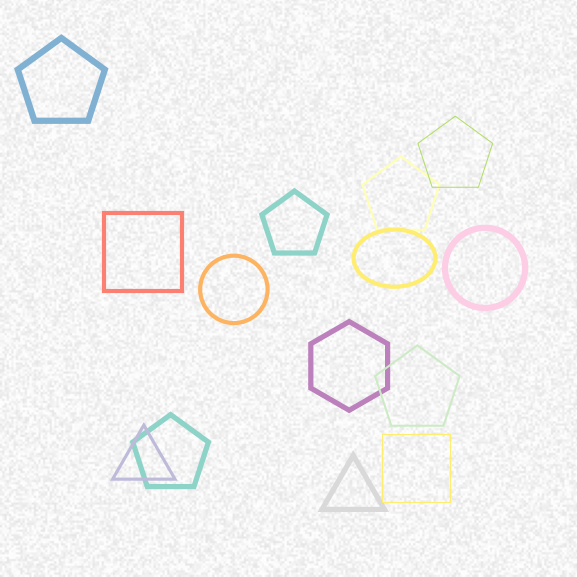[{"shape": "pentagon", "thickness": 2.5, "radius": 0.34, "center": [0.295, 0.212]}, {"shape": "pentagon", "thickness": 2.5, "radius": 0.3, "center": [0.51, 0.609]}, {"shape": "pentagon", "thickness": 1, "radius": 0.35, "center": [0.694, 0.658]}, {"shape": "triangle", "thickness": 1.5, "radius": 0.31, "center": [0.249, 0.201]}, {"shape": "square", "thickness": 2, "radius": 0.34, "center": [0.248, 0.563]}, {"shape": "pentagon", "thickness": 3, "radius": 0.4, "center": [0.106, 0.854]}, {"shape": "circle", "thickness": 2, "radius": 0.29, "center": [0.405, 0.498]}, {"shape": "pentagon", "thickness": 0.5, "radius": 0.34, "center": [0.788, 0.73]}, {"shape": "circle", "thickness": 3, "radius": 0.35, "center": [0.84, 0.535]}, {"shape": "triangle", "thickness": 2.5, "radius": 0.31, "center": [0.612, 0.148]}, {"shape": "hexagon", "thickness": 2.5, "radius": 0.38, "center": [0.605, 0.365]}, {"shape": "pentagon", "thickness": 1, "radius": 0.38, "center": [0.723, 0.324]}, {"shape": "square", "thickness": 0.5, "radius": 0.29, "center": [0.721, 0.189]}, {"shape": "oval", "thickness": 2, "radius": 0.35, "center": [0.683, 0.552]}]